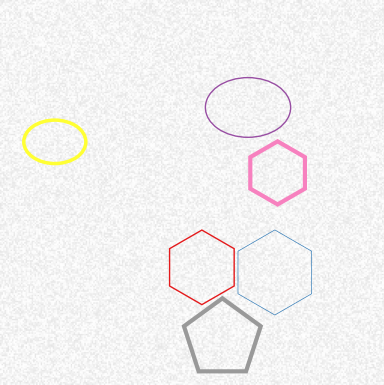[{"shape": "hexagon", "thickness": 1, "radius": 0.48, "center": [0.524, 0.306]}, {"shape": "hexagon", "thickness": 0.5, "radius": 0.55, "center": [0.714, 0.292]}, {"shape": "oval", "thickness": 1, "radius": 0.55, "center": [0.644, 0.721]}, {"shape": "oval", "thickness": 2.5, "radius": 0.4, "center": [0.142, 0.632]}, {"shape": "hexagon", "thickness": 3, "radius": 0.41, "center": [0.721, 0.551]}, {"shape": "pentagon", "thickness": 3, "radius": 0.52, "center": [0.577, 0.12]}]